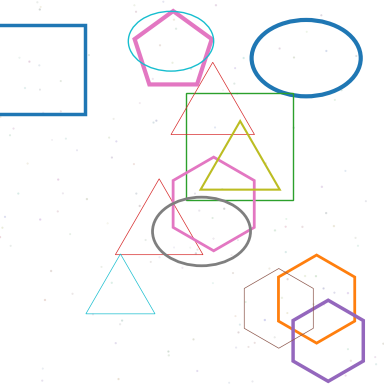[{"shape": "oval", "thickness": 3, "radius": 0.71, "center": [0.795, 0.849]}, {"shape": "square", "thickness": 2.5, "radius": 0.57, "center": [0.106, 0.82]}, {"shape": "hexagon", "thickness": 2, "radius": 0.57, "center": [0.822, 0.223]}, {"shape": "square", "thickness": 1, "radius": 0.69, "center": [0.622, 0.619]}, {"shape": "triangle", "thickness": 0.5, "radius": 0.63, "center": [0.553, 0.713]}, {"shape": "triangle", "thickness": 0.5, "radius": 0.66, "center": [0.413, 0.404]}, {"shape": "hexagon", "thickness": 2.5, "radius": 0.53, "center": [0.852, 0.115]}, {"shape": "hexagon", "thickness": 0.5, "radius": 0.52, "center": [0.724, 0.199]}, {"shape": "pentagon", "thickness": 3, "radius": 0.53, "center": [0.45, 0.866]}, {"shape": "hexagon", "thickness": 2, "radius": 0.61, "center": [0.555, 0.47]}, {"shape": "oval", "thickness": 2, "radius": 0.64, "center": [0.523, 0.399]}, {"shape": "triangle", "thickness": 1.5, "radius": 0.59, "center": [0.624, 0.567]}, {"shape": "triangle", "thickness": 0.5, "radius": 0.52, "center": [0.313, 0.237]}, {"shape": "oval", "thickness": 1, "radius": 0.55, "center": [0.444, 0.893]}]